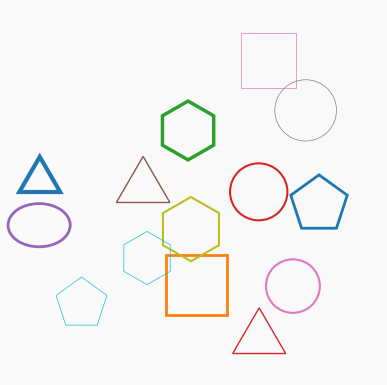[{"shape": "triangle", "thickness": 3, "radius": 0.3, "center": [0.103, 0.532]}, {"shape": "pentagon", "thickness": 2, "radius": 0.38, "center": [0.823, 0.469]}, {"shape": "square", "thickness": 2, "radius": 0.39, "center": [0.507, 0.26]}, {"shape": "hexagon", "thickness": 2.5, "radius": 0.38, "center": [0.485, 0.661]}, {"shape": "circle", "thickness": 1.5, "radius": 0.37, "center": [0.668, 0.502]}, {"shape": "triangle", "thickness": 1, "radius": 0.4, "center": [0.669, 0.121]}, {"shape": "oval", "thickness": 2, "radius": 0.4, "center": [0.101, 0.415]}, {"shape": "triangle", "thickness": 1, "radius": 0.4, "center": [0.369, 0.514]}, {"shape": "square", "thickness": 0.5, "radius": 0.35, "center": [0.692, 0.843]}, {"shape": "circle", "thickness": 1.5, "radius": 0.35, "center": [0.756, 0.257]}, {"shape": "circle", "thickness": 0.5, "radius": 0.4, "center": [0.789, 0.713]}, {"shape": "hexagon", "thickness": 1.5, "radius": 0.42, "center": [0.493, 0.405]}, {"shape": "pentagon", "thickness": 0.5, "radius": 0.35, "center": [0.21, 0.211]}, {"shape": "hexagon", "thickness": 0.5, "radius": 0.35, "center": [0.379, 0.33]}]